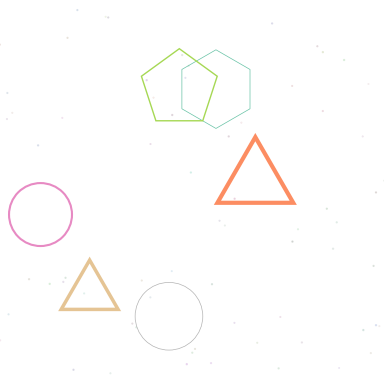[{"shape": "hexagon", "thickness": 0.5, "radius": 0.51, "center": [0.561, 0.769]}, {"shape": "triangle", "thickness": 3, "radius": 0.57, "center": [0.663, 0.53]}, {"shape": "circle", "thickness": 1.5, "radius": 0.41, "center": [0.105, 0.443]}, {"shape": "pentagon", "thickness": 1, "radius": 0.52, "center": [0.466, 0.77]}, {"shape": "triangle", "thickness": 2.5, "radius": 0.43, "center": [0.233, 0.239]}, {"shape": "circle", "thickness": 0.5, "radius": 0.44, "center": [0.439, 0.179]}]